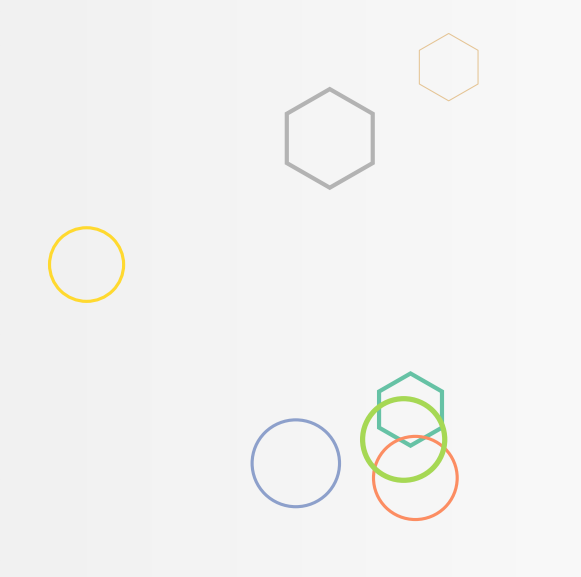[{"shape": "hexagon", "thickness": 2, "radius": 0.31, "center": [0.706, 0.29]}, {"shape": "circle", "thickness": 1.5, "radius": 0.36, "center": [0.715, 0.172]}, {"shape": "circle", "thickness": 1.5, "radius": 0.38, "center": [0.509, 0.197]}, {"shape": "circle", "thickness": 2.5, "radius": 0.35, "center": [0.694, 0.238]}, {"shape": "circle", "thickness": 1.5, "radius": 0.32, "center": [0.149, 0.541]}, {"shape": "hexagon", "thickness": 0.5, "radius": 0.29, "center": [0.772, 0.883]}, {"shape": "hexagon", "thickness": 2, "radius": 0.43, "center": [0.567, 0.759]}]